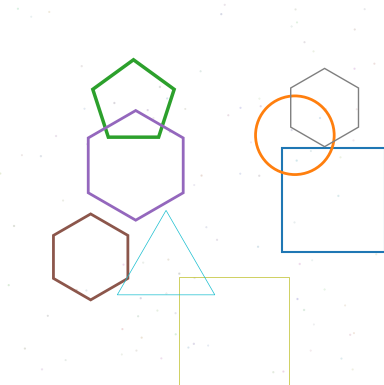[{"shape": "square", "thickness": 1.5, "radius": 0.67, "center": [0.866, 0.48]}, {"shape": "circle", "thickness": 2, "radius": 0.51, "center": [0.766, 0.649]}, {"shape": "pentagon", "thickness": 2.5, "radius": 0.56, "center": [0.347, 0.734]}, {"shape": "hexagon", "thickness": 2, "radius": 0.71, "center": [0.353, 0.57]}, {"shape": "hexagon", "thickness": 2, "radius": 0.56, "center": [0.235, 0.333]}, {"shape": "hexagon", "thickness": 1, "radius": 0.51, "center": [0.843, 0.721]}, {"shape": "square", "thickness": 0.5, "radius": 0.72, "center": [0.608, 0.138]}, {"shape": "triangle", "thickness": 0.5, "radius": 0.73, "center": [0.431, 0.307]}]